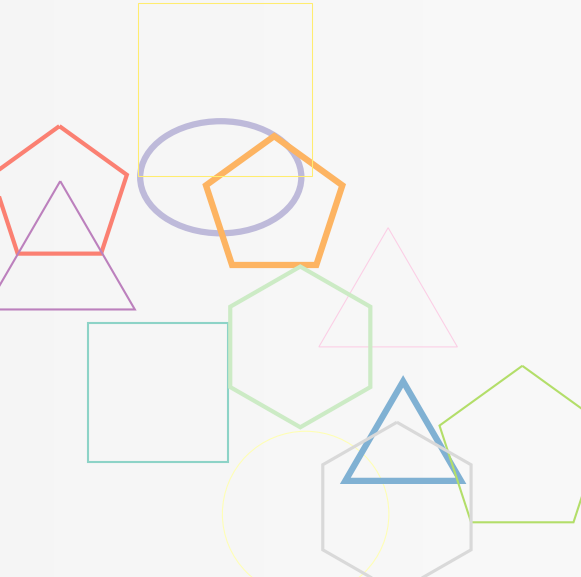[{"shape": "square", "thickness": 1, "radius": 0.6, "center": [0.271, 0.32]}, {"shape": "circle", "thickness": 0.5, "radius": 0.72, "center": [0.526, 0.109]}, {"shape": "oval", "thickness": 3, "radius": 0.69, "center": [0.38, 0.692]}, {"shape": "pentagon", "thickness": 2, "radius": 0.61, "center": [0.102, 0.659]}, {"shape": "triangle", "thickness": 3, "radius": 0.57, "center": [0.694, 0.224]}, {"shape": "pentagon", "thickness": 3, "radius": 0.62, "center": [0.472, 0.64]}, {"shape": "pentagon", "thickness": 1, "radius": 0.75, "center": [0.899, 0.216]}, {"shape": "triangle", "thickness": 0.5, "radius": 0.69, "center": [0.668, 0.467]}, {"shape": "hexagon", "thickness": 1.5, "radius": 0.74, "center": [0.683, 0.121]}, {"shape": "triangle", "thickness": 1, "radius": 0.74, "center": [0.104, 0.537]}, {"shape": "hexagon", "thickness": 2, "radius": 0.7, "center": [0.517, 0.398]}, {"shape": "square", "thickness": 0.5, "radius": 0.75, "center": [0.387, 0.844]}]